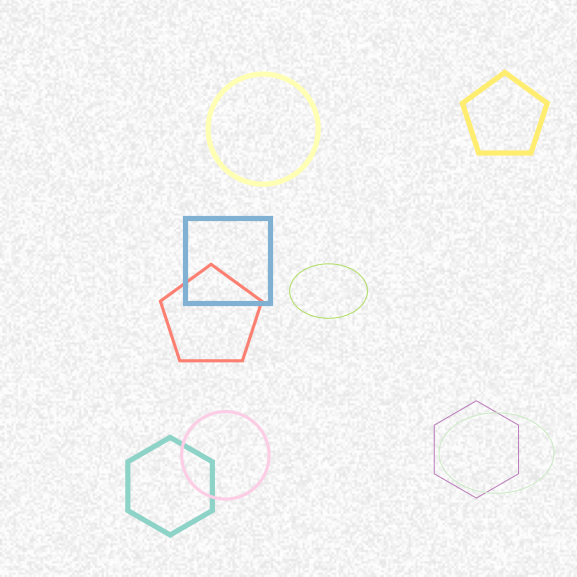[{"shape": "hexagon", "thickness": 2.5, "radius": 0.42, "center": [0.295, 0.157]}, {"shape": "circle", "thickness": 2.5, "radius": 0.48, "center": [0.456, 0.776]}, {"shape": "pentagon", "thickness": 1.5, "radius": 0.46, "center": [0.366, 0.449]}, {"shape": "square", "thickness": 2.5, "radius": 0.37, "center": [0.393, 0.548]}, {"shape": "oval", "thickness": 0.5, "radius": 0.34, "center": [0.569, 0.495]}, {"shape": "circle", "thickness": 1.5, "radius": 0.38, "center": [0.39, 0.211]}, {"shape": "hexagon", "thickness": 0.5, "radius": 0.42, "center": [0.825, 0.221]}, {"shape": "oval", "thickness": 0.5, "radius": 0.5, "center": [0.86, 0.215]}, {"shape": "pentagon", "thickness": 2.5, "radius": 0.39, "center": [0.874, 0.797]}]